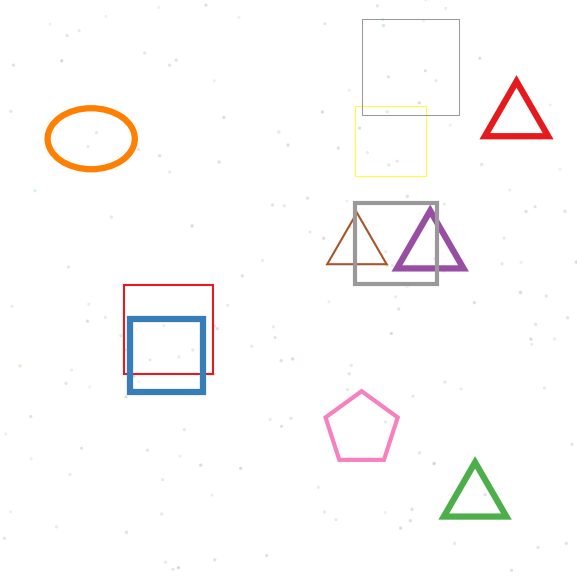[{"shape": "triangle", "thickness": 3, "radius": 0.32, "center": [0.894, 0.795]}, {"shape": "square", "thickness": 1, "radius": 0.39, "center": [0.292, 0.428]}, {"shape": "square", "thickness": 3, "radius": 0.32, "center": [0.288, 0.383]}, {"shape": "triangle", "thickness": 3, "radius": 0.31, "center": [0.823, 0.136]}, {"shape": "triangle", "thickness": 3, "radius": 0.33, "center": [0.745, 0.568]}, {"shape": "oval", "thickness": 3, "radius": 0.38, "center": [0.158, 0.759]}, {"shape": "square", "thickness": 0.5, "radius": 0.3, "center": [0.676, 0.755]}, {"shape": "triangle", "thickness": 1, "radius": 0.3, "center": [0.618, 0.571]}, {"shape": "pentagon", "thickness": 2, "radius": 0.33, "center": [0.626, 0.256]}, {"shape": "square", "thickness": 2, "radius": 0.35, "center": [0.686, 0.577]}, {"shape": "square", "thickness": 0.5, "radius": 0.42, "center": [0.711, 0.883]}]